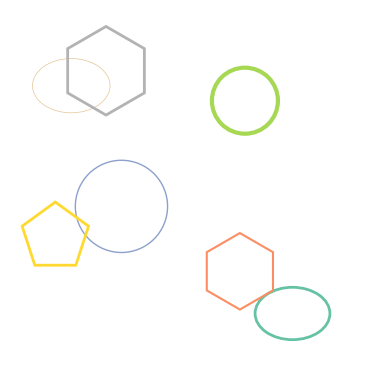[{"shape": "oval", "thickness": 2, "radius": 0.49, "center": [0.76, 0.186]}, {"shape": "hexagon", "thickness": 1.5, "radius": 0.5, "center": [0.623, 0.295]}, {"shape": "circle", "thickness": 1, "radius": 0.6, "center": [0.315, 0.464]}, {"shape": "circle", "thickness": 3, "radius": 0.43, "center": [0.636, 0.738]}, {"shape": "pentagon", "thickness": 2, "radius": 0.45, "center": [0.144, 0.385]}, {"shape": "oval", "thickness": 0.5, "radius": 0.5, "center": [0.185, 0.777]}, {"shape": "hexagon", "thickness": 2, "radius": 0.58, "center": [0.275, 0.816]}]